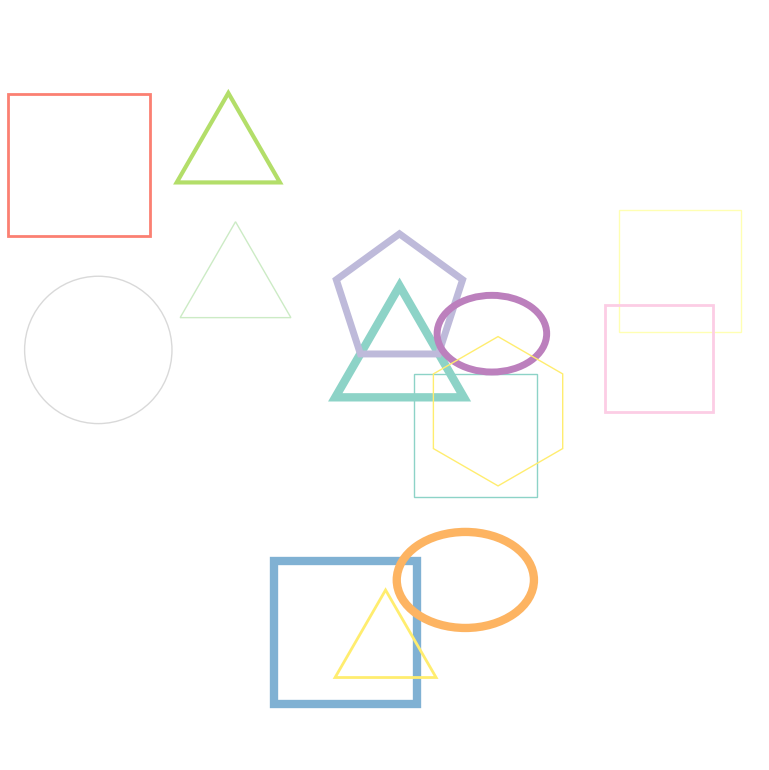[{"shape": "square", "thickness": 0.5, "radius": 0.4, "center": [0.617, 0.434]}, {"shape": "triangle", "thickness": 3, "radius": 0.48, "center": [0.519, 0.532]}, {"shape": "square", "thickness": 0.5, "radius": 0.4, "center": [0.883, 0.648]}, {"shape": "pentagon", "thickness": 2.5, "radius": 0.43, "center": [0.519, 0.61]}, {"shape": "square", "thickness": 1, "radius": 0.46, "center": [0.103, 0.785]}, {"shape": "square", "thickness": 3, "radius": 0.46, "center": [0.449, 0.179]}, {"shape": "oval", "thickness": 3, "radius": 0.45, "center": [0.604, 0.247]}, {"shape": "triangle", "thickness": 1.5, "radius": 0.39, "center": [0.297, 0.802]}, {"shape": "square", "thickness": 1, "radius": 0.35, "center": [0.856, 0.534]}, {"shape": "circle", "thickness": 0.5, "radius": 0.48, "center": [0.128, 0.546]}, {"shape": "oval", "thickness": 2.5, "radius": 0.36, "center": [0.639, 0.567]}, {"shape": "triangle", "thickness": 0.5, "radius": 0.42, "center": [0.306, 0.629]}, {"shape": "hexagon", "thickness": 0.5, "radius": 0.48, "center": [0.647, 0.466]}, {"shape": "triangle", "thickness": 1, "radius": 0.38, "center": [0.501, 0.158]}]